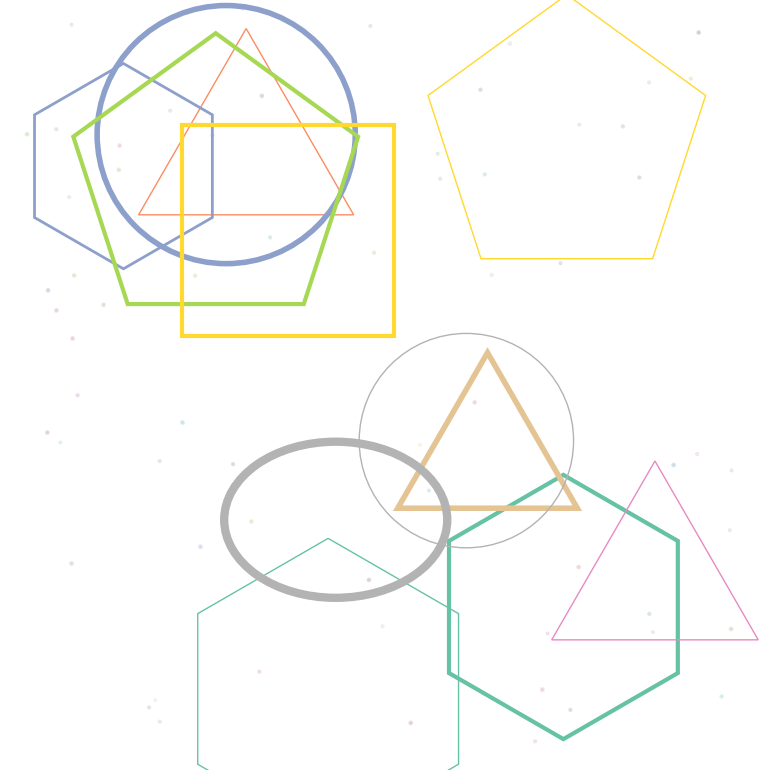[{"shape": "hexagon", "thickness": 1.5, "radius": 0.86, "center": [0.732, 0.212]}, {"shape": "hexagon", "thickness": 0.5, "radius": 0.98, "center": [0.426, 0.105]}, {"shape": "triangle", "thickness": 0.5, "radius": 0.81, "center": [0.32, 0.802]}, {"shape": "hexagon", "thickness": 1, "radius": 0.67, "center": [0.16, 0.784]}, {"shape": "circle", "thickness": 2, "radius": 0.84, "center": [0.294, 0.825]}, {"shape": "triangle", "thickness": 0.5, "radius": 0.77, "center": [0.851, 0.246]}, {"shape": "pentagon", "thickness": 1.5, "radius": 0.97, "center": [0.28, 0.762]}, {"shape": "square", "thickness": 1.5, "radius": 0.69, "center": [0.375, 0.701]}, {"shape": "pentagon", "thickness": 0.5, "radius": 0.95, "center": [0.736, 0.817]}, {"shape": "triangle", "thickness": 2, "radius": 0.67, "center": [0.633, 0.407]}, {"shape": "circle", "thickness": 0.5, "radius": 0.7, "center": [0.606, 0.428]}, {"shape": "oval", "thickness": 3, "radius": 0.72, "center": [0.436, 0.325]}]